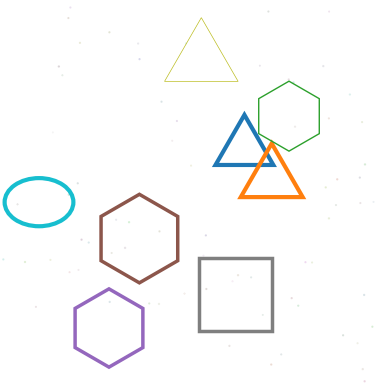[{"shape": "triangle", "thickness": 3, "radius": 0.43, "center": [0.635, 0.615]}, {"shape": "triangle", "thickness": 3, "radius": 0.46, "center": [0.706, 0.534]}, {"shape": "hexagon", "thickness": 1, "radius": 0.45, "center": [0.751, 0.698]}, {"shape": "hexagon", "thickness": 2.5, "radius": 0.51, "center": [0.283, 0.148]}, {"shape": "hexagon", "thickness": 2.5, "radius": 0.57, "center": [0.362, 0.38]}, {"shape": "square", "thickness": 2.5, "radius": 0.47, "center": [0.612, 0.235]}, {"shape": "triangle", "thickness": 0.5, "radius": 0.55, "center": [0.523, 0.844]}, {"shape": "oval", "thickness": 3, "radius": 0.45, "center": [0.101, 0.475]}]